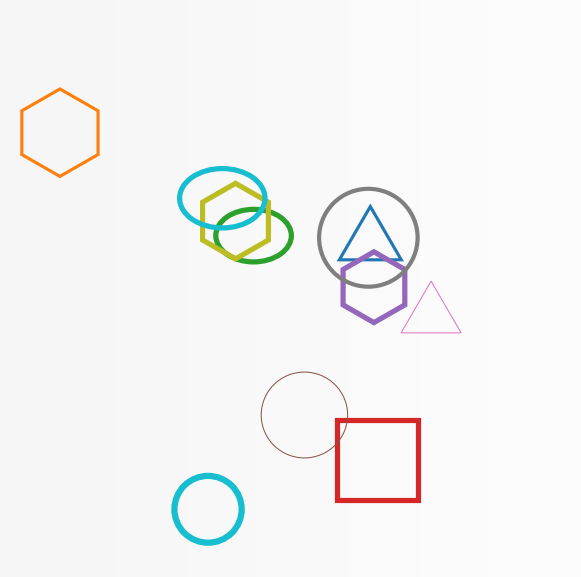[{"shape": "triangle", "thickness": 1.5, "radius": 0.31, "center": [0.637, 0.58]}, {"shape": "hexagon", "thickness": 1.5, "radius": 0.38, "center": [0.103, 0.769]}, {"shape": "oval", "thickness": 2.5, "radius": 0.32, "center": [0.436, 0.591]}, {"shape": "square", "thickness": 2.5, "radius": 0.35, "center": [0.65, 0.202]}, {"shape": "hexagon", "thickness": 2.5, "radius": 0.31, "center": [0.643, 0.502]}, {"shape": "circle", "thickness": 0.5, "radius": 0.37, "center": [0.524, 0.281]}, {"shape": "triangle", "thickness": 0.5, "radius": 0.3, "center": [0.742, 0.453]}, {"shape": "circle", "thickness": 2, "radius": 0.42, "center": [0.634, 0.587]}, {"shape": "hexagon", "thickness": 2.5, "radius": 0.33, "center": [0.405, 0.616]}, {"shape": "circle", "thickness": 3, "radius": 0.29, "center": [0.358, 0.117]}, {"shape": "oval", "thickness": 2.5, "radius": 0.37, "center": [0.382, 0.656]}]